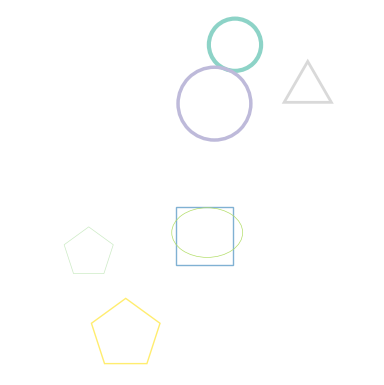[{"shape": "circle", "thickness": 3, "radius": 0.34, "center": [0.61, 0.884]}, {"shape": "circle", "thickness": 2.5, "radius": 0.47, "center": [0.557, 0.731]}, {"shape": "square", "thickness": 1, "radius": 0.37, "center": [0.531, 0.387]}, {"shape": "oval", "thickness": 0.5, "radius": 0.46, "center": [0.538, 0.396]}, {"shape": "triangle", "thickness": 2, "radius": 0.35, "center": [0.799, 0.77]}, {"shape": "pentagon", "thickness": 0.5, "radius": 0.34, "center": [0.23, 0.344]}, {"shape": "pentagon", "thickness": 1, "radius": 0.47, "center": [0.327, 0.131]}]